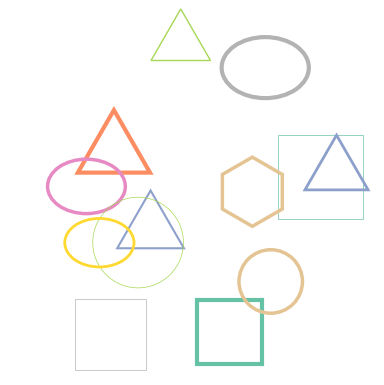[{"shape": "square", "thickness": 3, "radius": 0.42, "center": [0.597, 0.138]}, {"shape": "square", "thickness": 0.5, "radius": 0.55, "center": [0.832, 0.54]}, {"shape": "triangle", "thickness": 3, "radius": 0.54, "center": [0.296, 0.606]}, {"shape": "triangle", "thickness": 2, "radius": 0.47, "center": [0.874, 0.554]}, {"shape": "triangle", "thickness": 1.5, "radius": 0.5, "center": [0.391, 0.405]}, {"shape": "oval", "thickness": 2.5, "radius": 0.5, "center": [0.225, 0.516]}, {"shape": "circle", "thickness": 0.5, "radius": 0.59, "center": [0.359, 0.37]}, {"shape": "triangle", "thickness": 1, "radius": 0.45, "center": [0.469, 0.887]}, {"shape": "oval", "thickness": 2, "radius": 0.45, "center": [0.258, 0.37]}, {"shape": "hexagon", "thickness": 2.5, "radius": 0.45, "center": [0.655, 0.502]}, {"shape": "circle", "thickness": 2.5, "radius": 0.41, "center": [0.703, 0.269]}, {"shape": "square", "thickness": 0.5, "radius": 0.46, "center": [0.288, 0.132]}, {"shape": "oval", "thickness": 3, "radius": 0.57, "center": [0.689, 0.824]}]